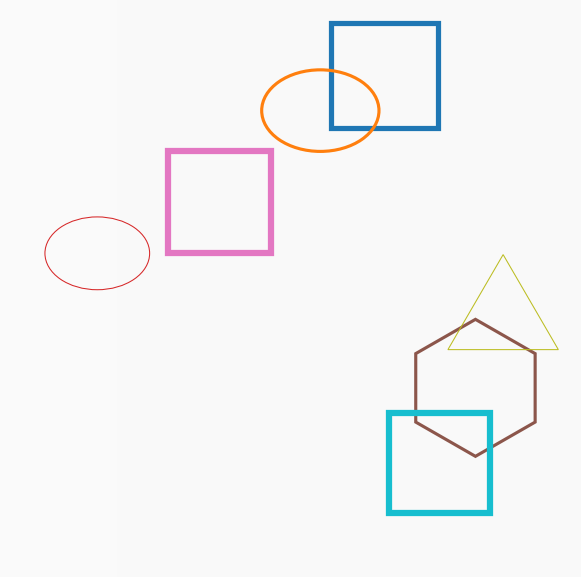[{"shape": "square", "thickness": 2.5, "radius": 0.46, "center": [0.661, 0.868]}, {"shape": "oval", "thickness": 1.5, "radius": 0.5, "center": [0.551, 0.808]}, {"shape": "oval", "thickness": 0.5, "radius": 0.45, "center": [0.167, 0.56]}, {"shape": "hexagon", "thickness": 1.5, "radius": 0.59, "center": [0.818, 0.328]}, {"shape": "square", "thickness": 3, "radius": 0.44, "center": [0.378, 0.649]}, {"shape": "triangle", "thickness": 0.5, "radius": 0.55, "center": [0.866, 0.449]}, {"shape": "square", "thickness": 3, "radius": 0.43, "center": [0.756, 0.198]}]